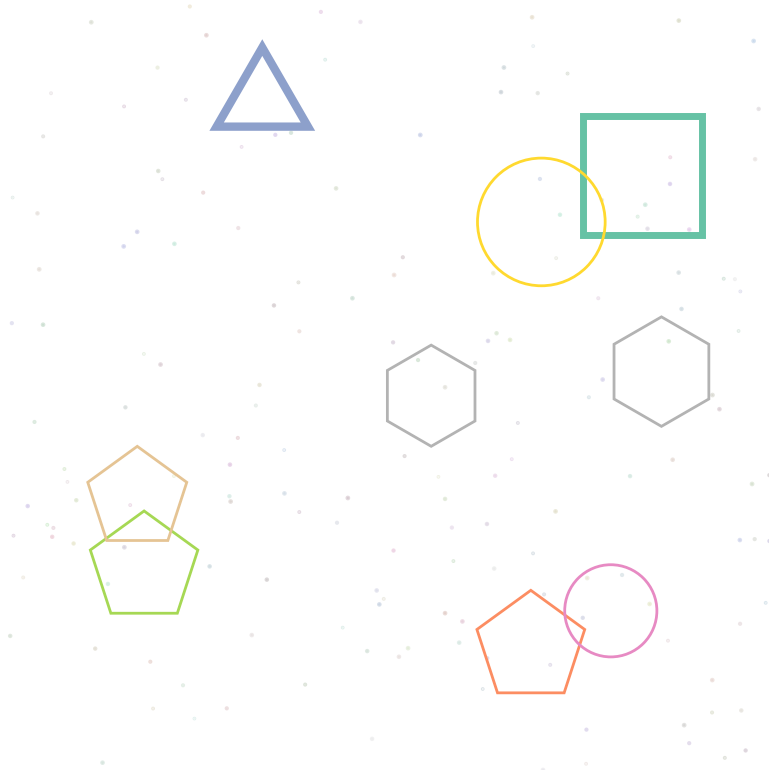[{"shape": "square", "thickness": 2.5, "radius": 0.39, "center": [0.834, 0.773]}, {"shape": "pentagon", "thickness": 1, "radius": 0.37, "center": [0.689, 0.16]}, {"shape": "triangle", "thickness": 3, "radius": 0.34, "center": [0.341, 0.87]}, {"shape": "circle", "thickness": 1, "radius": 0.3, "center": [0.793, 0.207]}, {"shape": "pentagon", "thickness": 1, "radius": 0.37, "center": [0.187, 0.263]}, {"shape": "circle", "thickness": 1, "radius": 0.41, "center": [0.703, 0.712]}, {"shape": "pentagon", "thickness": 1, "radius": 0.34, "center": [0.178, 0.353]}, {"shape": "hexagon", "thickness": 1, "radius": 0.33, "center": [0.56, 0.486]}, {"shape": "hexagon", "thickness": 1, "radius": 0.36, "center": [0.859, 0.517]}]